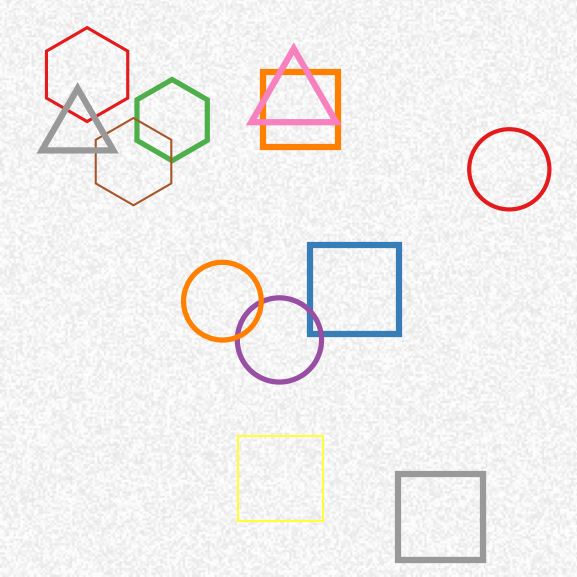[{"shape": "circle", "thickness": 2, "radius": 0.35, "center": [0.882, 0.706]}, {"shape": "hexagon", "thickness": 1.5, "radius": 0.41, "center": [0.151, 0.87]}, {"shape": "square", "thickness": 3, "radius": 0.38, "center": [0.613, 0.498]}, {"shape": "hexagon", "thickness": 2.5, "radius": 0.35, "center": [0.298, 0.791]}, {"shape": "circle", "thickness": 2.5, "radius": 0.36, "center": [0.484, 0.41]}, {"shape": "square", "thickness": 3, "radius": 0.33, "center": [0.52, 0.809]}, {"shape": "circle", "thickness": 2.5, "radius": 0.34, "center": [0.385, 0.478]}, {"shape": "square", "thickness": 1, "radius": 0.37, "center": [0.486, 0.17]}, {"shape": "hexagon", "thickness": 1, "radius": 0.38, "center": [0.231, 0.719]}, {"shape": "triangle", "thickness": 3, "radius": 0.42, "center": [0.509, 0.83]}, {"shape": "square", "thickness": 3, "radius": 0.37, "center": [0.763, 0.104]}, {"shape": "triangle", "thickness": 3, "radius": 0.36, "center": [0.134, 0.774]}]